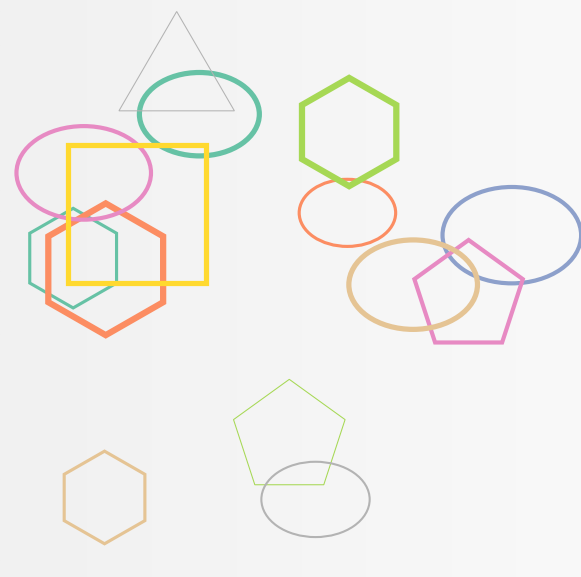[{"shape": "hexagon", "thickness": 1.5, "radius": 0.43, "center": [0.126, 0.552]}, {"shape": "oval", "thickness": 2.5, "radius": 0.52, "center": [0.343, 0.801]}, {"shape": "oval", "thickness": 1.5, "radius": 0.41, "center": [0.598, 0.631]}, {"shape": "hexagon", "thickness": 3, "radius": 0.57, "center": [0.182, 0.533]}, {"shape": "oval", "thickness": 2, "radius": 0.6, "center": [0.881, 0.592]}, {"shape": "oval", "thickness": 2, "radius": 0.58, "center": [0.144, 0.7]}, {"shape": "pentagon", "thickness": 2, "radius": 0.49, "center": [0.806, 0.485]}, {"shape": "hexagon", "thickness": 3, "radius": 0.47, "center": [0.601, 0.77]}, {"shape": "pentagon", "thickness": 0.5, "radius": 0.5, "center": [0.498, 0.241]}, {"shape": "square", "thickness": 2.5, "radius": 0.6, "center": [0.236, 0.629]}, {"shape": "hexagon", "thickness": 1.5, "radius": 0.4, "center": [0.18, 0.138]}, {"shape": "oval", "thickness": 2.5, "radius": 0.55, "center": [0.711, 0.506]}, {"shape": "triangle", "thickness": 0.5, "radius": 0.57, "center": [0.304, 0.865]}, {"shape": "oval", "thickness": 1, "radius": 0.47, "center": [0.543, 0.134]}]